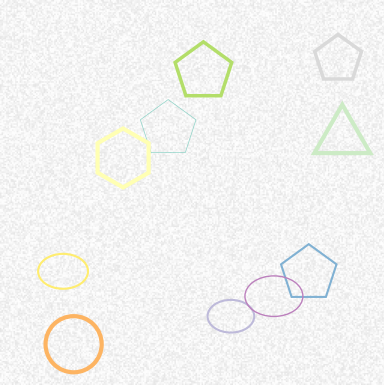[{"shape": "pentagon", "thickness": 0.5, "radius": 0.38, "center": [0.437, 0.665]}, {"shape": "hexagon", "thickness": 3, "radius": 0.38, "center": [0.32, 0.59]}, {"shape": "oval", "thickness": 1.5, "radius": 0.3, "center": [0.6, 0.179]}, {"shape": "pentagon", "thickness": 1.5, "radius": 0.38, "center": [0.802, 0.29]}, {"shape": "circle", "thickness": 3, "radius": 0.36, "center": [0.191, 0.106]}, {"shape": "pentagon", "thickness": 2.5, "radius": 0.39, "center": [0.528, 0.814]}, {"shape": "pentagon", "thickness": 2.5, "radius": 0.32, "center": [0.878, 0.847]}, {"shape": "oval", "thickness": 1, "radius": 0.38, "center": [0.711, 0.231]}, {"shape": "triangle", "thickness": 3, "radius": 0.42, "center": [0.889, 0.644]}, {"shape": "oval", "thickness": 1.5, "radius": 0.32, "center": [0.164, 0.295]}]